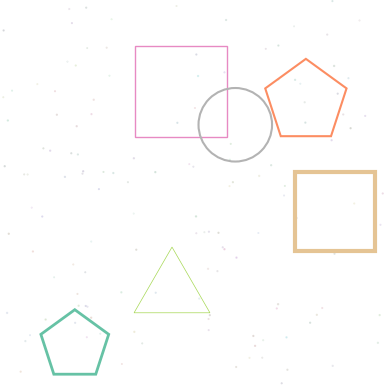[{"shape": "pentagon", "thickness": 2, "radius": 0.46, "center": [0.194, 0.103]}, {"shape": "pentagon", "thickness": 1.5, "radius": 0.56, "center": [0.795, 0.736]}, {"shape": "square", "thickness": 1, "radius": 0.6, "center": [0.471, 0.762]}, {"shape": "triangle", "thickness": 0.5, "radius": 0.57, "center": [0.447, 0.244]}, {"shape": "square", "thickness": 3, "radius": 0.52, "center": [0.869, 0.45]}, {"shape": "circle", "thickness": 1.5, "radius": 0.48, "center": [0.611, 0.676]}]